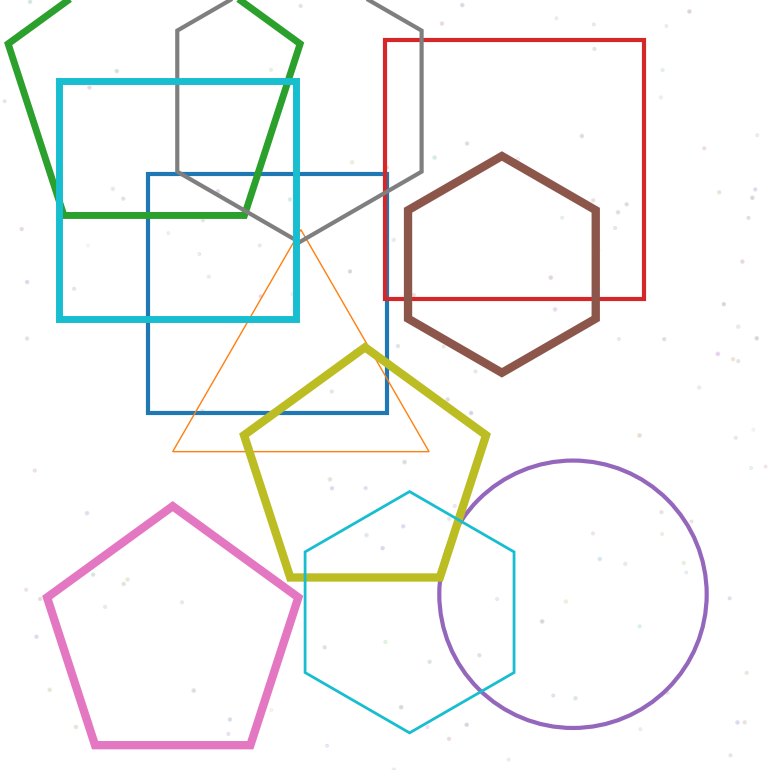[{"shape": "square", "thickness": 1.5, "radius": 0.78, "center": [0.347, 0.619]}, {"shape": "triangle", "thickness": 0.5, "radius": 0.96, "center": [0.391, 0.51]}, {"shape": "pentagon", "thickness": 2.5, "radius": 1.0, "center": [0.2, 0.881]}, {"shape": "square", "thickness": 1.5, "radius": 0.84, "center": [0.668, 0.78]}, {"shape": "circle", "thickness": 1.5, "radius": 0.87, "center": [0.744, 0.228]}, {"shape": "hexagon", "thickness": 3, "radius": 0.7, "center": [0.652, 0.657]}, {"shape": "pentagon", "thickness": 3, "radius": 0.86, "center": [0.224, 0.171]}, {"shape": "hexagon", "thickness": 1.5, "radius": 0.92, "center": [0.389, 0.869]}, {"shape": "pentagon", "thickness": 3, "radius": 0.83, "center": [0.474, 0.384]}, {"shape": "square", "thickness": 2.5, "radius": 0.77, "center": [0.231, 0.741]}, {"shape": "hexagon", "thickness": 1, "radius": 0.78, "center": [0.532, 0.205]}]